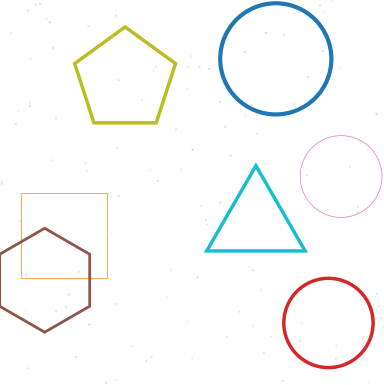[{"shape": "circle", "thickness": 3, "radius": 0.72, "center": [0.716, 0.847]}, {"shape": "square", "thickness": 0.5, "radius": 0.55, "center": [0.166, 0.387]}, {"shape": "circle", "thickness": 2.5, "radius": 0.58, "center": [0.853, 0.161]}, {"shape": "hexagon", "thickness": 2, "radius": 0.67, "center": [0.116, 0.272]}, {"shape": "circle", "thickness": 0.5, "radius": 0.53, "center": [0.886, 0.542]}, {"shape": "pentagon", "thickness": 2.5, "radius": 0.69, "center": [0.325, 0.792]}, {"shape": "triangle", "thickness": 2.5, "radius": 0.74, "center": [0.665, 0.422]}]